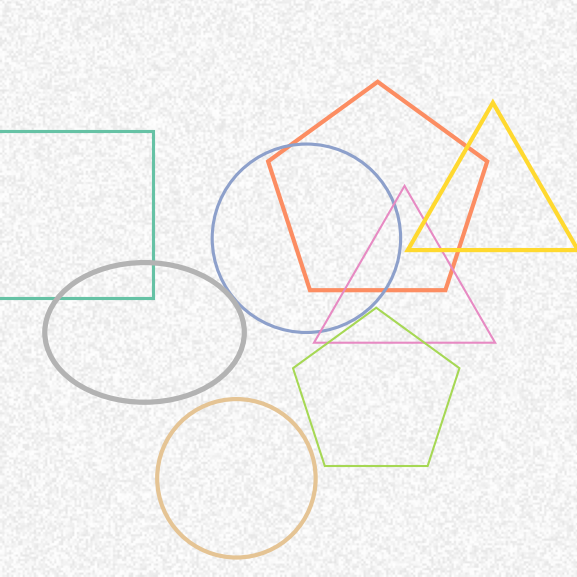[{"shape": "square", "thickness": 1.5, "radius": 0.72, "center": [0.121, 0.627]}, {"shape": "pentagon", "thickness": 2, "radius": 1.0, "center": [0.654, 0.658]}, {"shape": "circle", "thickness": 1.5, "radius": 0.82, "center": [0.531, 0.587]}, {"shape": "triangle", "thickness": 1, "radius": 0.91, "center": [0.701, 0.496]}, {"shape": "pentagon", "thickness": 1, "radius": 0.76, "center": [0.651, 0.315]}, {"shape": "triangle", "thickness": 2, "radius": 0.85, "center": [0.853, 0.651]}, {"shape": "circle", "thickness": 2, "radius": 0.69, "center": [0.409, 0.171]}, {"shape": "oval", "thickness": 2.5, "radius": 0.86, "center": [0.25, 0.424]}]